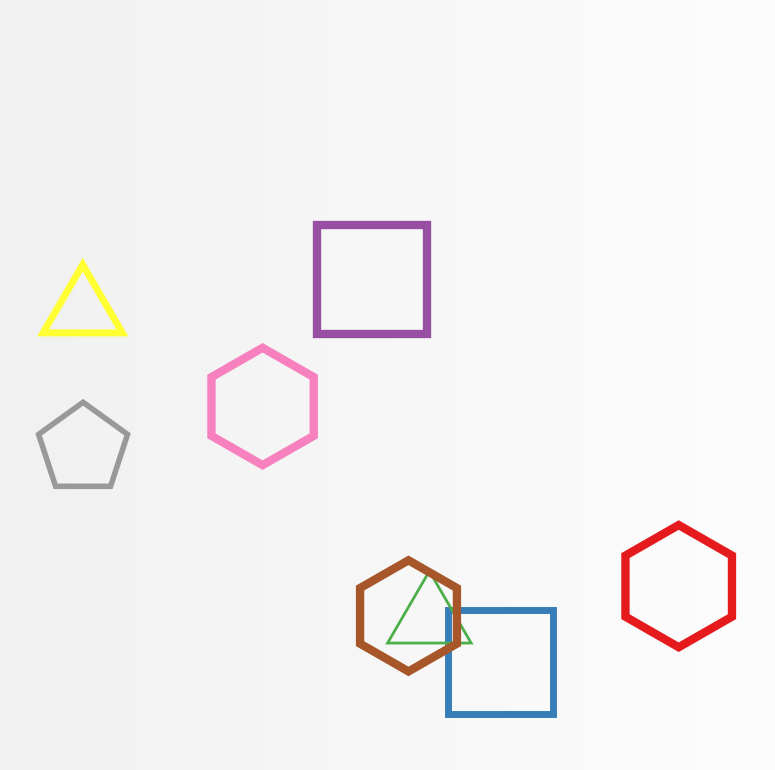[{"shape": "hexagon", "thickness": 3, "radius": 0.4, "center": [0.876, 0.239]}, {"shape": "square", "thickness": 2.5, "radius": 0.34, "center": [0.646, 0.14]}, {"shape": "triangle", "thickness": 1, "radius": 0.31, "center": [0.554, 0.196]}, {"shape": "square", "thickness": 3, "radius": 0.35, "center": [0.48, 0.637]}, {"shape": "triangle", "thickness": 2.5, "radius": 0.3, "center": [0.107, 0.597]}, {"shape": "hexagon", "thickness": 3, "radius": 0.36, "center": [0.527, 0.2]}, {"shape": "hexagon", "thickness": 3, "radius": 0.38, "center": [0.339, 0.472]}, {"shape": "pentagon", "thickness": 2, "radius": 0.3, "center": [0.107, 0.417]}]